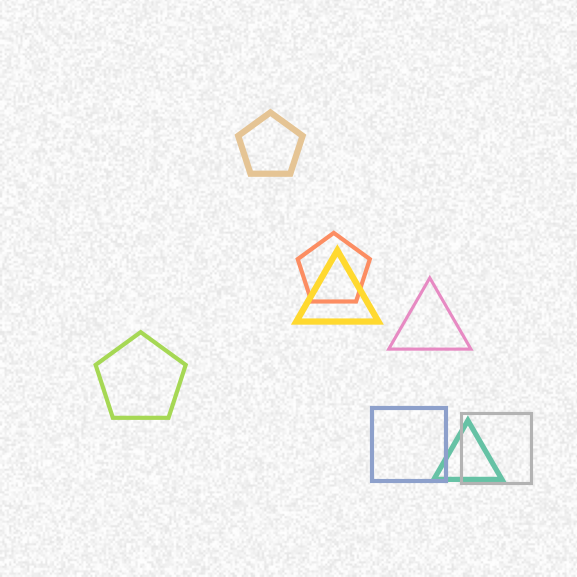[{"shape": "triangle", "thickness": 2.5, "radius": 0.34, "center": [0.81, 0.203]}, {"shape": "pentagon", "thickness": 2, "radius": 0.33, "center": [0.578, 0.53]}, {"shape": "square", "thickness": 2, "radius": 0.32, "center": [0.708, 0.229]}, {"shape": "triangle", "thickness": 1.5, "radius": 0.41, "center": [0.744, 0.436]}, {"shape": "pentagon", "thickness": 2, "radius": 0.41, "center": [0.244, 0.342]}, {"shape": "triangle", "thickness": 3, "radius": 0.41, "center": [0.584, 0.483]}, {"shape": "pentagon", "thickness": 3, "radius": 0.29, "center": [0.468, 0.746]}, {"shape": "square", "thickness": 1.5, "radius": 0.3, "center": [0.858, 0.224]}]